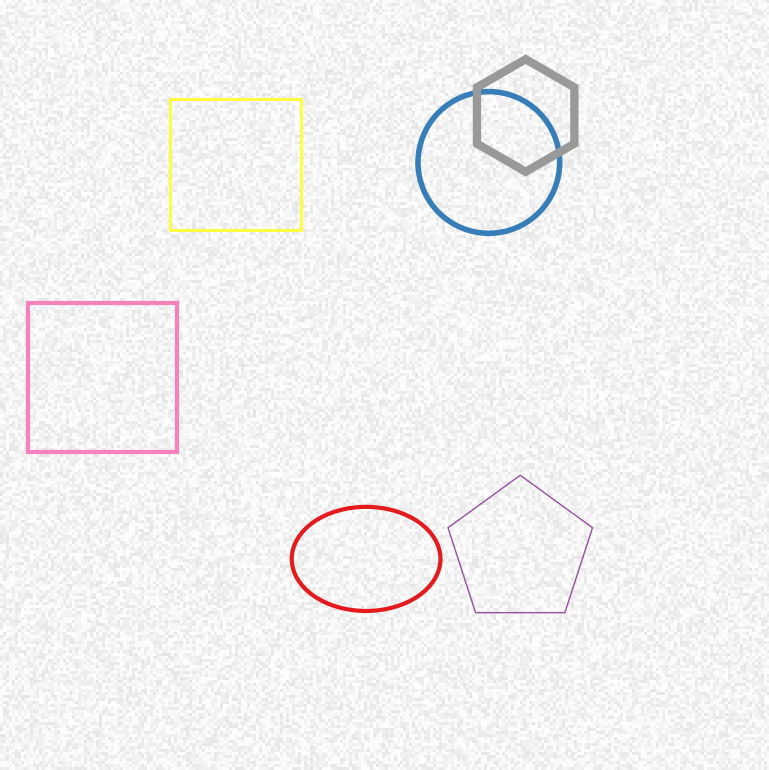[{"shape": "oval", "thickness": 1.5, "radius": 0.48, "center": [0.475, 0.274]}, {"shape": "circle", "thickness": 2, "radius": 0.46, "center": [0.635, 0.789]}, {"shape": "pentagon", "thickness": 0.5, "radius": 0.49, "center": [0.676, 0.284]}, {"shape": "square", "thickness": 1, "radius": 0.43, "center": [0.306, 0.787]}, {"shape": "square", "thickness": 1.5, "radius": 0.48, "center": [0.133, 0.51]}, {"shape": "hexagon", "thickness": 3, "radius": 0.37, "center": [0.683, 0.85]}]